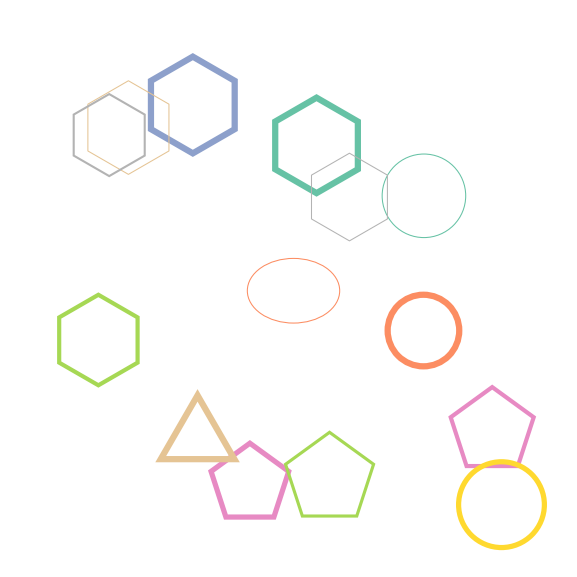[{"shape": "circle", "thickness": 0.5, "radius": 0.36, "center": [0.734, 0.66]}, {"shape": "hexagon", "thickness": 3, "radius": 0.41, "center": [0.548, 0.747]}, {"shape": "circle", "thickness": 3, "radius": 0.31, "center": [0.733, 0.427]}, {"shape": "oval", "thickness": 0.5, "radius": 0.4, "center": [0.508, 0.496]}, {"shape": "hexagon", "thickness": 3, "radius": 0.42, "center": [0.334, 0.817]}, {"shape": "pentagon", "thickness": 2, "radius": 0.38, "center": [0.852, 0.253]}, {"shape": "pentagon", "thickness": 2.5, "radius": 0.35, "center": [0.433, 0.161]}, {"shape": "hexagon", "thickness": 2, "radius": 0.39, "center": [0.17, 0.41]}, {"shape": "pentagon", "thickness": 1.5, "radius": 0.4, "center": [0.571, 0.17]}, {"shape": "circle", "thickness": 2.5, "radius": 0.37, "center": [0.868, 0.125]}, {"shape": "triangle", "thickness": 3, "radius": 0.37, "center": [0.342, 0.241]}, {"shape": "hexagon", "thickness": 0.5, "radius": 0.41, "center": [0.222, 0.778]}, {"shape": "hexagon", "thickness": 1, "radius": 0.35, "center": [0.189, 0.765]}, {"shape": "hexagon", "thickness": 0.5, "radius": 0.38, "center": [0.605, 0.658]}]